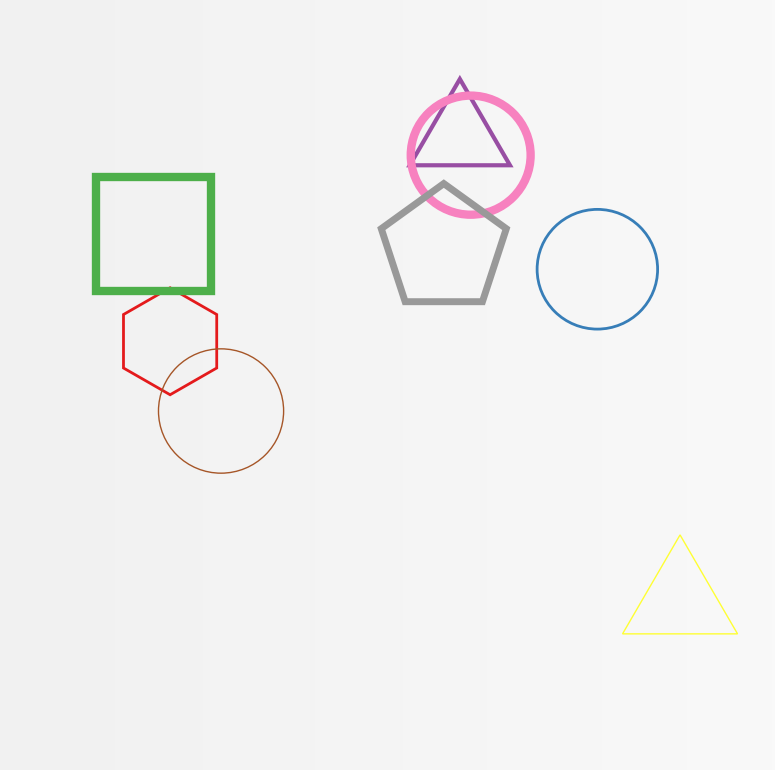[{"shape": "hexagon", "thickness": 1, "radius": 0.35, "center": [0.219, 0.557]}, {"shape": "circle", "thickness": 1, "radius": 0.39, "center": [0.771, 0.65]}, {"shape": "square", "thickness": 3, "radius": 0.37, "center": [0.198, 0.696]}, {"shape": "triangle", "thickness": 1.5, "radius": 0.37, "center": [0.593, 0.823]}, {"shape": "triangle", "thickness": 0.5, "radius": 0.43, "center": [0.877, 0.22]}, {"shape": "circle", "thickness": 0.5, "radius": 0.4, "center": [0.285, 0.466]}, {"shape": "circle", "thickness": 3, "radius": 0.39, "center": [0.607, 0.799]}, {"shape": "pentagon", "thickness": 2.5, "radius": 0.42, "center": [0.573, 0.677]}]